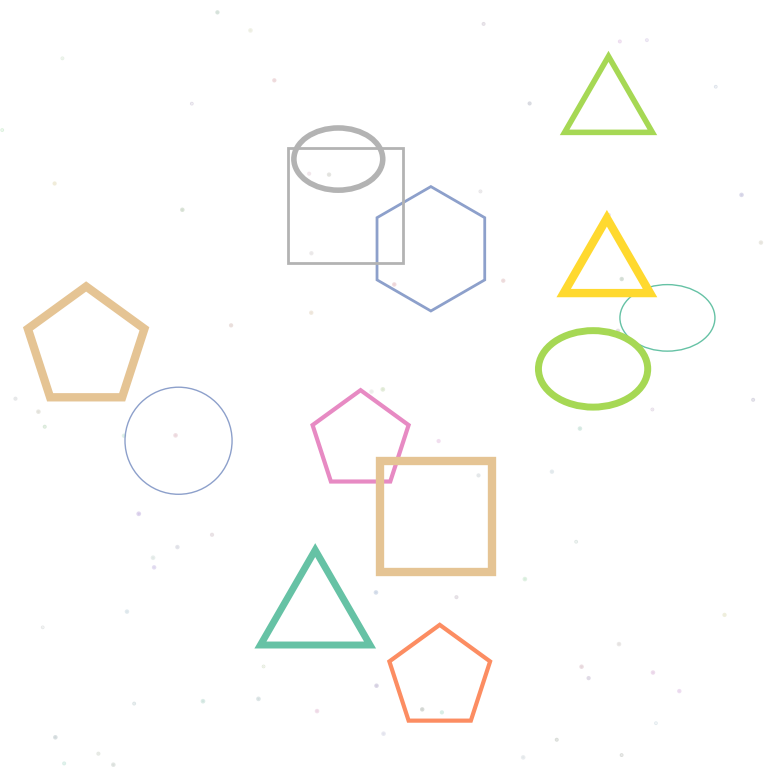[{"shape": "triangle", "thickness": 2.5, "radius": 0.41, "center": [0.409, 0.203]}, {"shape": "oval", "thickness": 0.5, "radius": 0.31, "center": [0.867, 0.587]}, {"shape": "pentagon", "thickness": 1.5, "radius": 0.34, "center": [0.571, 0.12]}, {"shape": "hexagon", "thickness": 1, "radius": 0.4, "center": [0.56, 0.677]}, {"shape": "circle", "thickness": 0.5, "radius": 0.35, "center": [0.232, 0.428]}, {"shape": "pentagon", "thickness": 1.5, "radius": 0.33, "center": [0.468, 0.428]}, {"shape": "oval", "thickness": 2.5, "radius": 0.35, "center": [0.77, 0.521]}, {"shape": "triangle", "thickness": 2, "radius": 0.33, "center": [0.79, 0.861]}, {"shape": "triangle", "thickness": 3, "radius": 0.32, "center": [0.788, 0.652]}, {"shape": "square", "thickness": 3, "radius": 0.36, "center": [0.566, 0.329]}, {"shape": "pentagon", "thickness": 3, "radius": 0.4, "center": [0.112, 0.548]}, {"shape": "square", "thickness": 1, "radius": 0.37, "center": [0.449, 0.733]}, {"shape": "oval", "thickness": 2, "radius": 0.29, "center": [0.439, 0.793]}]